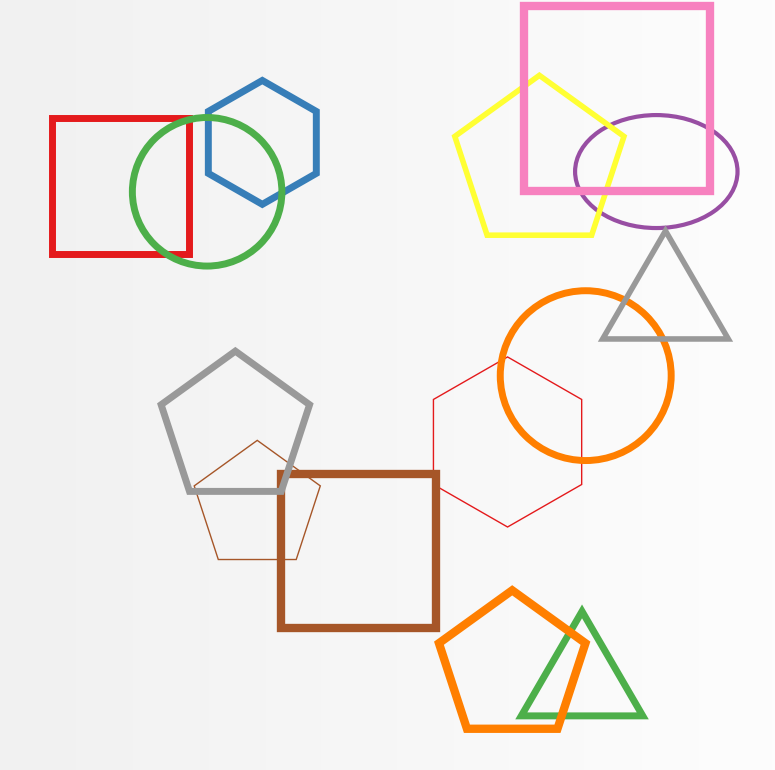[{"shape": "hexagon", "thickness": 0.5, "radius": 0.55, "center": [0.655, 0.426]}, {"shape": "square", "thickness": 2.5, "radius": 0.44, "center": [0.155, 0.759]}, {"shape": "hexagon", "thickness": 2.5, "radius": 0.4, "center": [0.338, 0.815]}, {"shape": "circle", "thickness": 2.5, "radius": 0.48, "center": [0.267, 0.751]}, {"shape": "triangle", "thickness": 2.5, "radius": 0.45, "center": [0.751, 0.116]}, {"shape": "oval", "thickness": 1.5, "radius": 0.52, "center": [0.847, 0.777]}, {"shape": "circle", "thickness": 2.5, "radius": 0.55, "center": [0.756, 0.512]}, {"shape": "pentagon", "thickness": 3, "radius": 0.5, "center": [0.661, 0.134]}, {"shape": "pentagon", "thickness": 2, "radius": 0.57, "center": [0.696, 0.787]}, {"shape": "pentagon", "thickness": 0.5, "radius": 0.43, "center": [0.332, 0.343]}, {"shape": "square", "thickness": 3, "radius": 0.5, "center": [0.463, 0.285]}, {"shape": "square", "thickness": 3, "radius": 0.6, "center": [0.796, 0.872]}, {"shape": "triangle", "thickness": 2, "radius": 0.47, "center": [0.859, 0.607]}, {"shape": "pentagon", "thickness": 2.5, "radius": 0.5, "center": [0.304, 0.443]}]